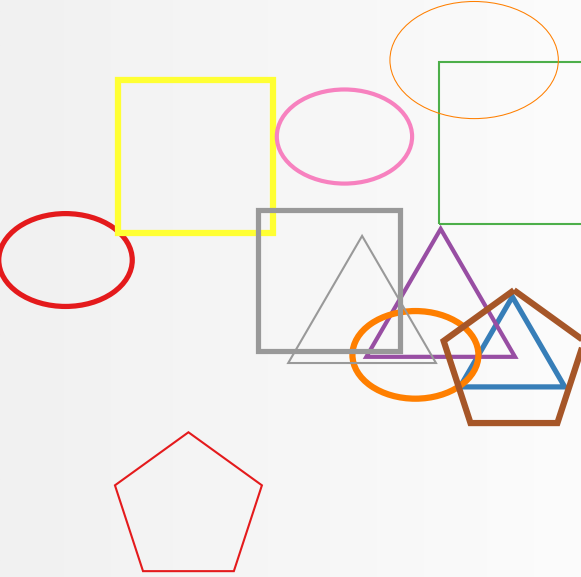[{"shape": "oval", "thickness": 2.5, "radius": 0.57, "center": [0.113, 0.549]}, {"shape": "pentagon", "thickness": 1, "radius": 0.66, "center": [0.324, 0.118]}, {"shape": "triangle", "thickness": 2.5, "radius": 0.52, "center": [0.882, 0.381]}, {"shape": "square", "thickness": 1, "radius": 0.7, "center": [0.895, 0.751]}, {"shape": "triangle", "thickness": 2, "radius": 0.74, "center": [0.758, 0.455]}, {"shape": "oval", "thickness": 3, "radius": 0.54, "center": [0.715, 0.385]}, {"shape": "oval", "thickness": 0.5, "radius": 0.72, "center": [0.816, 0.895]}, {"shape": "square", "thickness": 3, "radius": 0.66, "center": [0.337, 0.728]}, {"shape": "pentagon", "thickness": 3, "radius": 0.64, "center": [0.884, 0.369]}, {"shape": "oval", "thickness": 2, "radius": 0.58, "center": [0.593, 0.763]}, {"shape": "triangle", "thickness": 1, "radius": 0.73, "center": [0.623, 0.444]}, {"shape": "square", "thickness": 2.5, "radius": 0.61, "center": [0.566, 0.513]}]